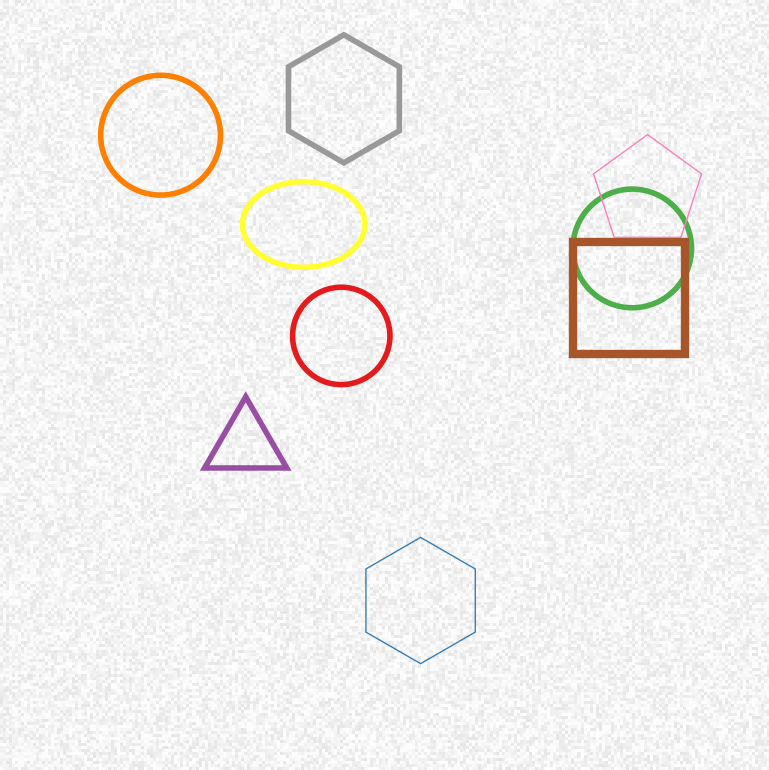[{"shape": "circle", "thickness": 2, "radius": 0.32, "center": [0.443, 0.564]}, {"shape": "hexagon", "thickness": 0.5, "radius": 0.41, "center": [0.546, 0.22]}, {"shape": "circle", "thickness": 2, "radius": 0.39, "center": [0.821, 0.677]}, {"shape": "triangle", "thickness": 2, "radius": 0.31, "center": [0.319, 0.423]}, {"shape": "circle", "thickness": 2, "radius": 0.39, "center": [0.209, 0.824]}, {"shape": "oval", "thickness": 2, "radius": 0.4, "center": [0.394, 0.709]}, {"shape": "square", "thickness": 3, "radius": 0.36, "center": [0.817, 0.613]}, {"shape": "pentagon", "thickness": 0.5, "radius": 0.37, "center": [0.841, 0.751]}, {"shape": "hexagon", "thickness": 2, "radius": 0.42, "center": [0.447, 0.872]}]